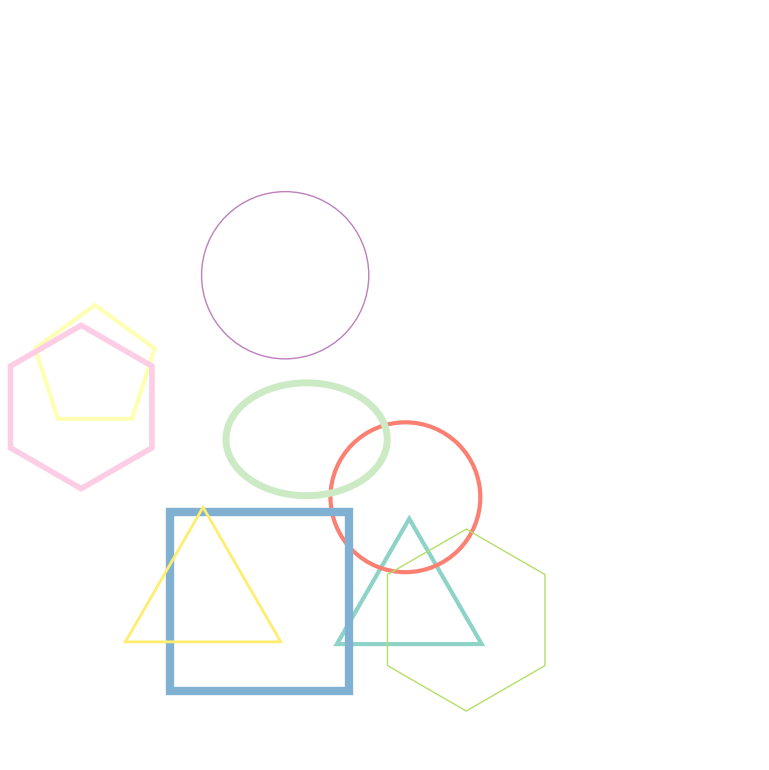[{"shape": "triangle", "thickness": 1.5, "radius": 0.54, "center": [0.532, 0.218]}, {"shape": "pentagon", "thickness": 1.5, "radius": 0.41, "center": [0.123, 0.522]}, {"shape": "circle", "thickness": 1.5, "radius": 0.49, "center": [0.526, 0.354]}, {"shape": "square", "thickness": 3, "radius": 0.58, "center": [0.337, 0.219]}, {"shape": "hexagon", "thickness": 0.5, "radius": 0.59, "center": [0.606, 0.195]}, {"shape": "hexagon", "thickness": 2, "radius": 0.53, "center": [0.105, 0.471]}, {"shape": "circle", "thickness": 0.5, "radius": 0.54, "center": [0.37, 0.643]}, {"shape": "oval", "thickness": 2.5, "radius": 0.52, "center": [0.398, 0.43]}, {"shape": "triangle", "thickness": 1, "radius": 0.58, "center": [0.264, 0.225]}]